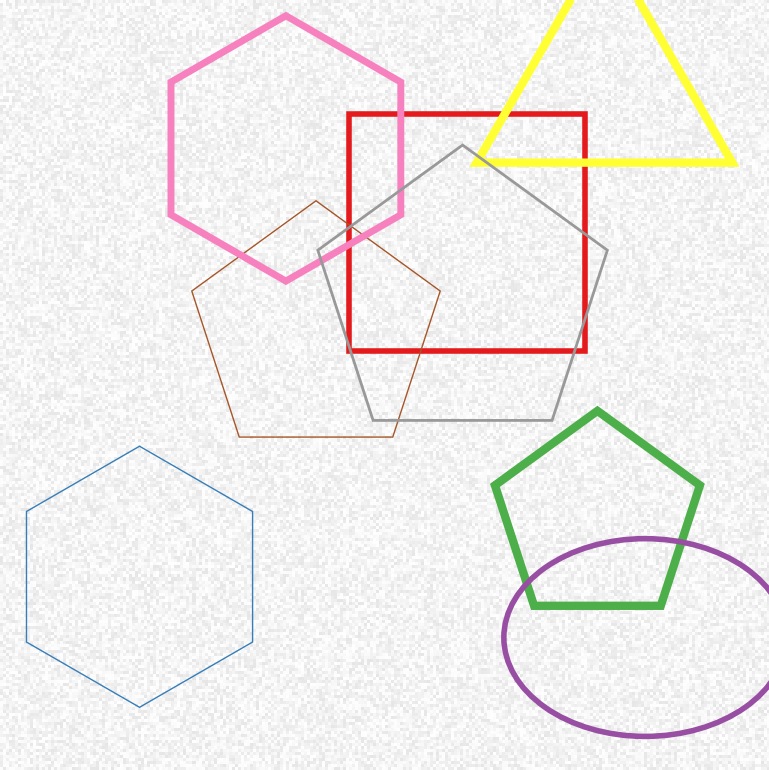[{"shape": "square", "thickness": 2, "radius": 0.77, "center": [0.607, 0.698]}, {"shape": "hexagon", "thickness": 0.5, "radius": 0.85, "center": [0.181, 0.251]}, {"shape": "pentagon", "thickness": 3, "radius": 0.7, "center": [0.776, 0.326]}, {"shape": "oval", "thickness": 2, "radius": 0.92, "center": [0.838, 0.172]}, {"shape": "triangle", "thickness": 3, "radius": 0.96, "center": [0.785, 0.885]}, {"shape": "pentagon", "thickness": 0.5, "radius": 0.85, "center": [0.41, 0.57]}, {"shape": "hexagon", "thickness": 2.5, "radius": 0.86, "center": [0.371, 0.807]}, {"shape": "pentagon", "thickness": 1, "radius": 0.99, "center": [0.601, 0.614]}]